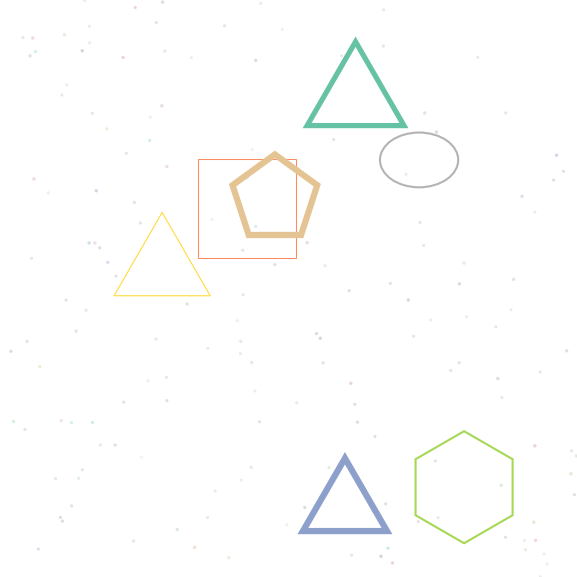[{"shape": "triangle", "thickness": 2.5, "radius": 0.48, "center": [0.616, 0.83]}, {"shape": "square", "thickness": 0.5, "radius": 0.42, "center": [0.428, 0.638]}, {"shape": "triangle", "thickness": 3, "radius": 0.42, "center": [0.597, 0.122]}, {"shape": "hexagon", "thickness": 1, "radius": 0.49, "center": [0.804, 0.155]}, {"shape": "triangle", "thickness": 0.5, "radius": 0.48, "center": [0.281, 0.535]}, {"shape": "pentagon", "thickness": 3, "radius": 0.39, "center": [0.476, 0.655]}, {"shape": "oval", "thickness": 1, "radius": 0.34, "center": [0.726, 0.722]}]